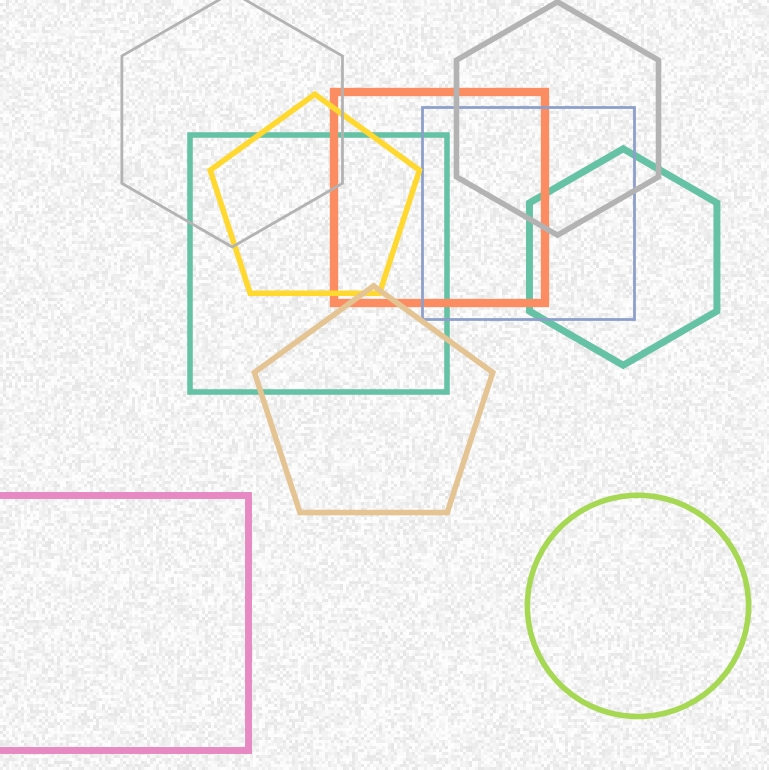[{"shape": "hexagon", "thickness": 2.5, "radius": 0.7, "center": [0.809, 0.666]}, {"shape": "square", "thickness": 2, "radius": 0.83, "center": [0.414, 0.658]}, {"shape": "square", "thickness": 3, "radius": 0.68, "center": [0.571, 0.744]}, {"shape": "square", "thickness": 1, "radius": 0.69, "center": [0.686, 0.724]}, {"shape": "square", "thickness": 2.5, "radius": 0.83, "center": [0.156, 0.192]}, {"shape": "circle", "thickness": 2, "radius": 0.72, "center": [0.829, 0.213]}, {"shape": "pentagon", "thickness": 2, "radius": 0.71, "center": [0.409, 0.735]}, {"shape": "pentagon", "thickness": 2, "radius": 0.81, "center": [0.485, 0.466]}, {"shape": "hexagon", "thickness": 2, "radius": 0.76, "center": [0.724, 0.846]}, {"shape": "hexagon", "thickness": 1, "radius": 0.83, "center": [0.302, 0.845]}]